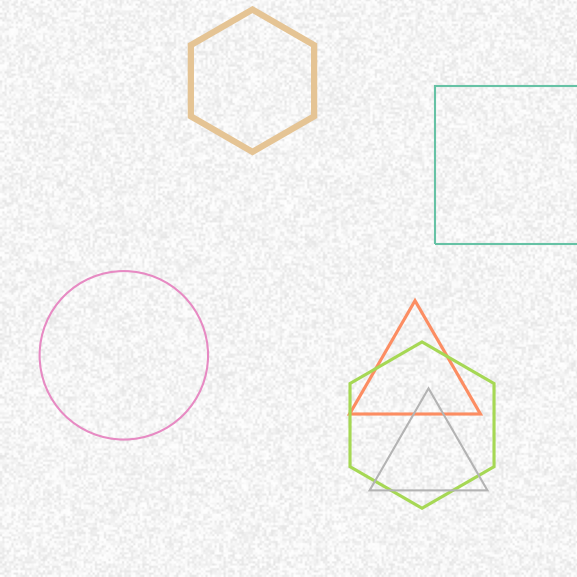[{"shape": "square", "thickness": 1, "radius": 0.69, "center": [0.89, 0.713]}, {"shape": "triangle", "thickness": 1.5, "radius": 0.65, "center": [0.719, 0.348]}, {"shape": "circle", "thickness": 1, "radius": 0.73, "center": [0.214, 0.384]}, {"shape": "hexagon", "thickness": 1.5, "radius": 0.72, "center": [0.731, 0.263]}, {"shape": "hexagon", "thickness": 3, "radius": 0.62, "center": [0.437, 0.859]}, {"shape": "triangle", "thickness": 1, "radius": 0.59, "center": [0.742, 0.209]}]